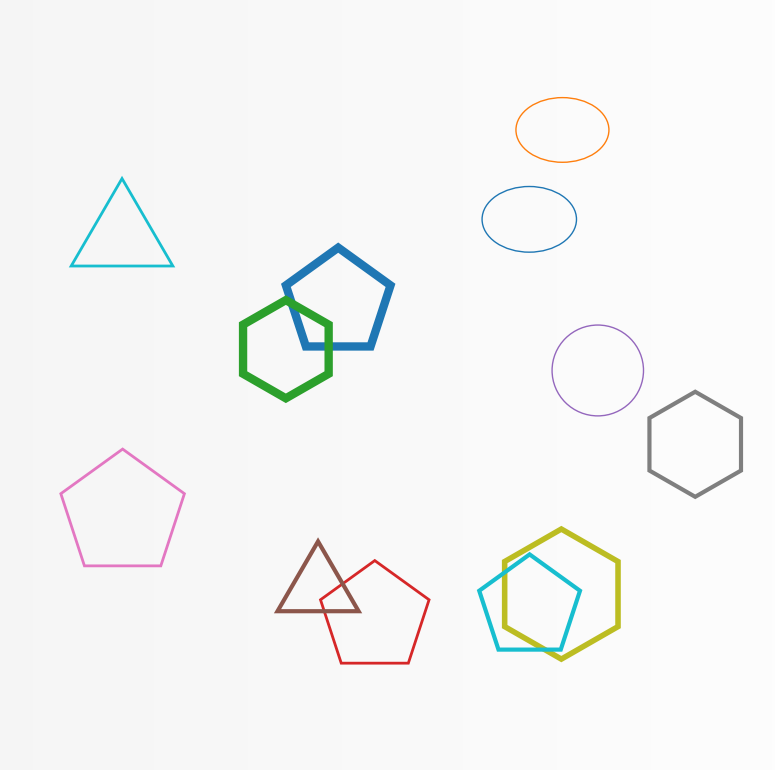[{"shape": "pentagon", "thickness": 3, "radius": 0.35, "center": [0.436, 0.607]}, {"shape": "oval", "thickness": 0.5, "radius": 0.3, "center": [0.683, 0.715]}, {"shape": "oval", "thickness": 0.5, "radius": 0.3, "center": [0.726, 0.831]}, {"shape": "hexagon", "thickness": 3, "radius": 0.32, "center": [0.369, 0.546]}, {"shape": "pentagon", "thickness": 1, "radius": 0.37, "center": [0.484, 0.198]}, {"shape": "circle", "thickness": 0.5, "radius": 0.29, "center": [0.771, 0.519]}, {"shape": "triangle", "thickness": 1.5, "radius": 0.3, "center": [0.41, 0.236]}, {"shape": "pentagon", "thickness": 1, "radius": 0.42, "center": [0.158, 0.333]}, {"shape": "hexagon", "thickness": 1.5, "radius": 0.34, "center": [0.897, 0.423]}, {"shape": "hexagon", "thickness": 2, "radius": 0.42, "center": [0.724, 0.228]}, {"shape": "triangle", "thickness": 1, "radius": 0.38, "center": [0.157, 0.692]}, {"shape": "pentagon", "thickness": 1.5, "radius": 0.34, "center": [0.683, 0.212]}]